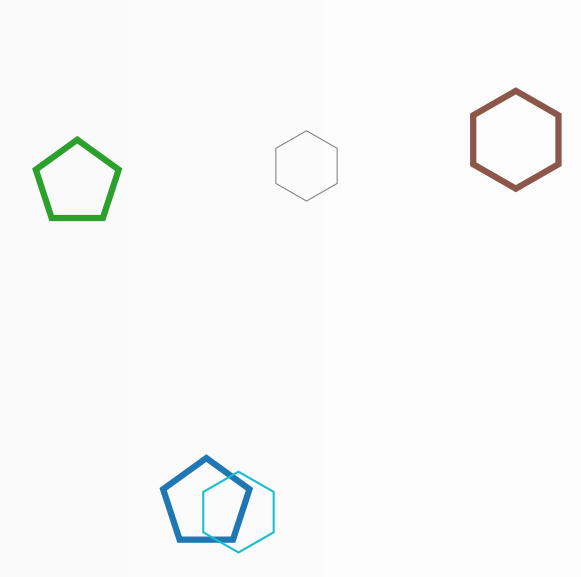[{"shape": "pentagon", "thickness": 3, "radius": 0.39, "center": [0.355, 0.128]}, {"shape": "pentagon", "thickness": 3, "radius": 0.37, "center": [0.133, 0.682]}, {"shape": "hexagon", "thickness": 3, "radius": 0.42, "center": [0.887, 0.757]}, {"shape": "hexagon", "thickness": 0.5, "radius": 0.3, "center": [0.527, 0.712]}, {"shape": "hexagon", "thickness": 1, "radius": 0.35, "center": [0.41, 0.112]}]